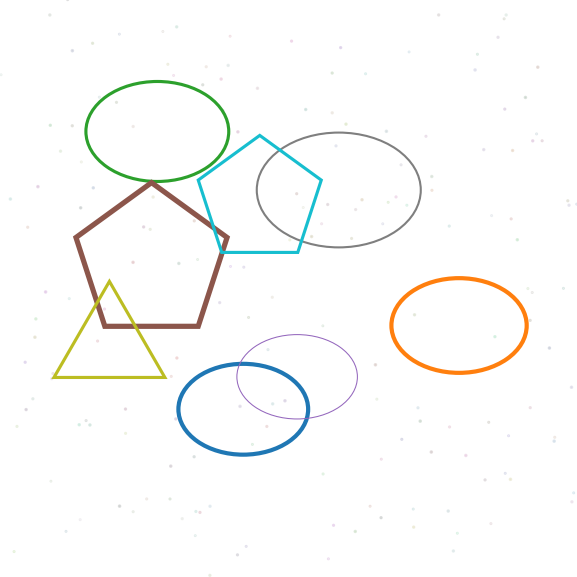[{"shape": "oval", "thickness": 2, "radius": 0.56, "center": [0.421, 0.29]}, {"shape": "oval", "thickness": 2, "radius": 0.59, "center": [0.795, 0.435]}, {"shape": "oval", "thickness": 1.5, "radius": 0.62, "center": [0.272, 0.771]}, {"shape": "oval", "thickness": 0.5, "radius": 0.52, "center": [0.515, 0.347]}, {"shape": "pentagon", "thickness": 2.5, "radius": 0.69, "center": [0.262, 0.545]}, {"shape": "oval", "thickness": 1, "radius": 0.71, "center": [0.587, 0.67]}, {"shape": "triangle", "thickness": 1.5, "radius": 0.55, "center": [0.189, 0.401]}, {"shape": "pentagon", "thickness": 1.5, "radius": 0.56, "center": [0.45, 0.653]}]